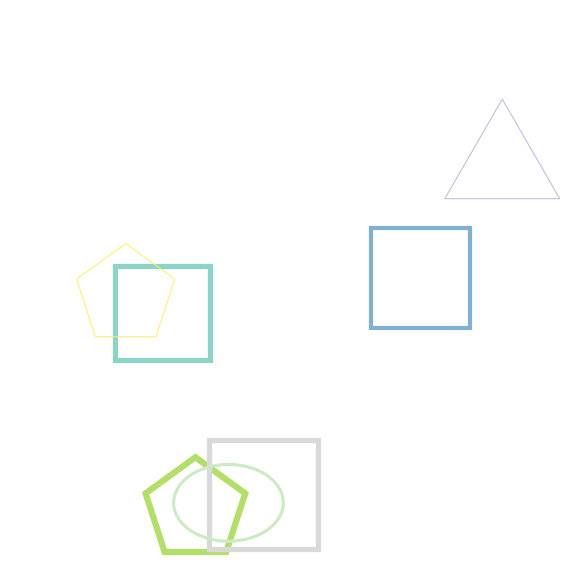[{"shape": "square", "thickness": 2.5, "radius": 0.41, "center": [0.281, 0.457]}, {"shape": "triangle", "thickness": 0.5, "radius": 0.57, "center": [0.87, 0.713]}, {"shape": "square", "thickness": 2, "radius": 0.43, "center": [0.728, 0.518]}, {"shape": "pentagon", "thickness": 3, "radius": 0.45, "center": [0.338, 0.117]}, {"shape": "square", "thickness": 2.5, "radius": 0.47, "center": [0.457, 0.143]}, {"shape": "oval", "thickness": 1.5, "radius": 0.47, "center": [0.396, 0.128]}, {"shape": "pentagon", "thickness": 0.5, "radius": 0.45, "center": [0.218, 0.488]}]